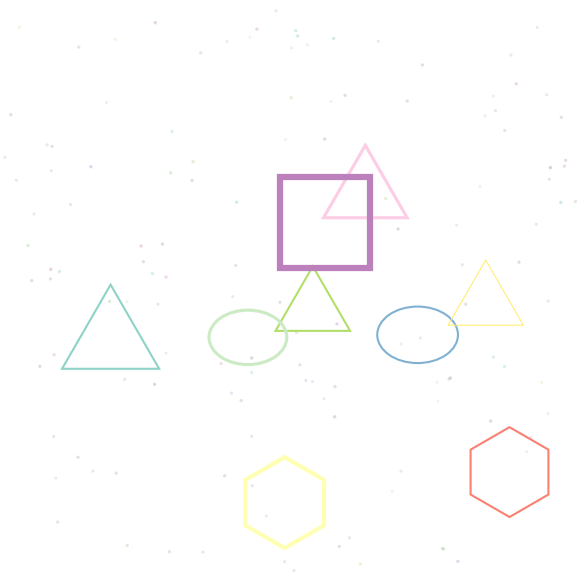[{"shape": "triangle", "thickness": 1, "radius": 0.49, "center": [0.192, 0.409]}, {"shape": "hexagon", "thickness": 2, "radius": 0.39, "center": [0.493, 0.129]}, {"shape": "hexagon", "thickness": 1, "radius": 0.39, "center": [0.882, 0.182]}, {"shape": "oval", "thickness": 1, "radius": 0.35, "center": [0.723, 0.419]}, {"shape": "triangle", "thickness": 1, "radius": 0.37, "center": [0.542, 0.463]}, {"shape": "triangle", "thickness": 1.5, "radius": 0.42, "center": [0.633, 0.664]}, {"shape": "square", "thickness": 3, "radius": 0.39, "center": [0.563, 0.614]}, {"shape": "oval", "thickness": 1.5, "radius": 0.34, "center": [0.429, 0.415]}, {"shape": "triangle", "thickness": 0.5, "radius": 0.38, "center": [0.841, 0.474]}]